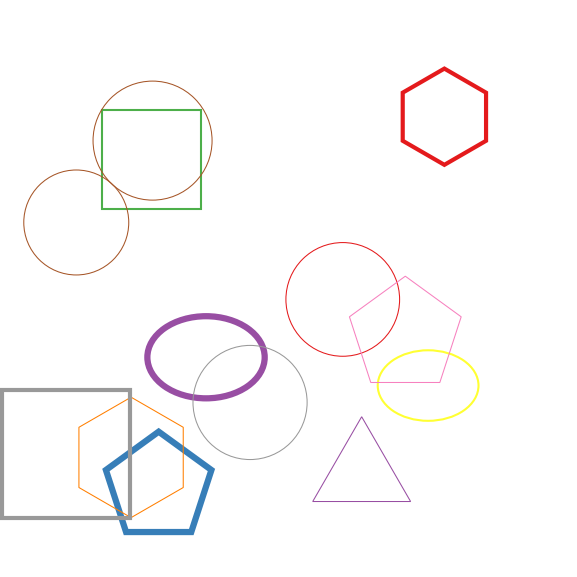[{"shape": "hexagon", "thickness": 2, "radius": 0.42, "center": [0.77, 0.797]}, {"shape": "circle", "thickness": 0.5, "radius": 0.49, "center": [0.594, 0.481]}, {"shape": "pentagon", "thickness": 3, "radius": 0.48, "center": [0.275, 0.156]}, {"shape": "square", "thickness": 1, "radius": 0.43, "center": [0.263, 0.723]}, {"shape": "triangle", "thickness": 0.5, "radius": 0.49, "center": [0.626, 0.18]}, {"shape": "oval", "thickness": 3, "radius": 0.51, "center": [0.357, 0.38]}, {"shape": "hexagon", "thickness": 0.5, "radius": 0.52, "center": [0.227, 0.207]}, {"shape": "oval", "thickness": 1, "radius": 0.44, "center": [0.741, 0.332]}, {"shape": "circle", "thickness": 0.5, "radius": 0.45, "center": [0.132, 0.614]}, {"shape": "circle", "thickness": 0.5, "radius": 0.52, "center": [0.264, 0.756]}, {"shape": "pentagon", "thickness": 0.5, "radius": 0.51, "center": [0.702, 0.419]}, {"shape": "square", "thickness": 2, "radius": 0.55, "center": [0.114, 0.213]}, {"shape": "circle", "thickness": 0.5, "radius": 0.49, "center": [0.433, 0.302]}]